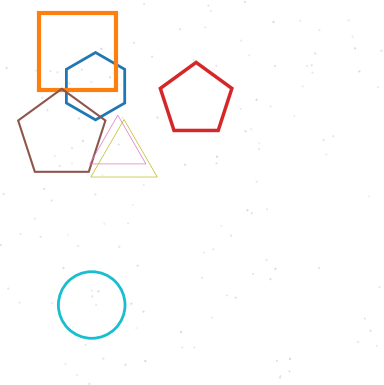[{"shape": "hexagon", "thickness": 2, "radius": 0.44, "center": [0.248, 0.776]}, {"shape": "square", "thickness": 3, "radius": 0.5, "center": [0.201, 0.866]}, {"shape": "pentagon", "thickness": 2.5, "radius": 0.49, "center": [0.509, 0.74]}, {"shape": "pentagon", "thickness": 1.5, "radius": 0.6, "center": [0.16, 0.65]}, {"shape": "triangle", "thickness": 0.5, "radius": 0.42, "center": [0.306, 0.616]}, {"shape": "triangle", "thickness": 0.5, "radius": 0.5, "center": [0.322, 0.59]}, {"shape": "circle", "thickness": 2, "radius": 0.43, "center": [0.238, 0.208]}]